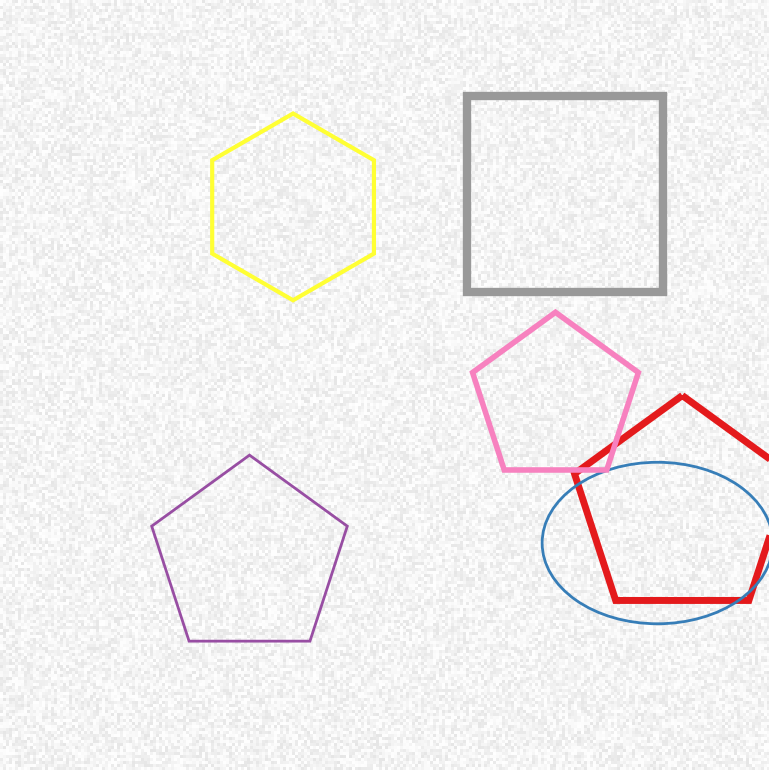[{"shape": "pentagon", "thickness": 2.5, "radius": 0.74, "center": [0.886, 0.339]}, {"shape": "oval", "thickness": 1, "radius": 0.75, "center": [0.854, 0.295]}, {"shape": "pentagon", "thickness": 1, "radius": 0.67, "center": [0.324, 0.275]}, {"shape": "hexagon", "thickness": 1.5, "radius": 0.61, "center": [0.381, 0.731]}, {"shape": "pentagon", "thickness": 2, "radius": 0.57, "center": [0.721, 0.481]}, {"shape": "square", "thickness": 3, "radius": 0.63, "center": [0.734, 0.748]}]